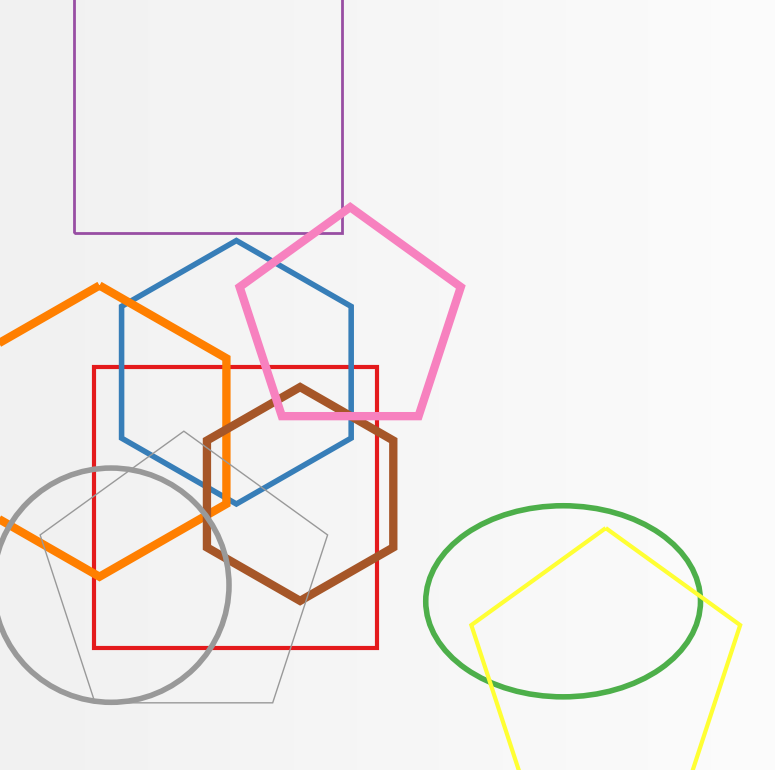[{"shape": "square", "thickness": 1.5, "radius": 0.91, "center": [0.304, 0.34]}, {"shape": "hexagon", "thickness": 2, "radius": 0.86, "center": [0.305, 0.517]}, {"shape": "oval", "thickness": 2, "radius": 0.89, "center": [0.727, 0.219]}, {"shape": "square", "thickness": 1, "radius": 0.86, "center": [0.269, 0.871]}, {"shape": "hexagon", "thickness": 3, "radius": 0.95, "center": [0.128, 0.44]}, {"shape": "pentagon", "thickness": 1.5, "radius": 0.91, "center": [0.782, 0.132]}, {"shape": "hexagon", "thickness": 3, "radius": 0.69, "center": [0.387, 0.358]}, {"shape": "pentagon", "thickness": 3, "radius": 0.75, "center": [0.452, 0.581]}, {"shape": "circle", "thickness": 2, "radius": 0.76, "center": [0.143, 0.24]}, {"shape": "pentagon", "thickness": 0.5, "radius": 0.98, "center": [0.237, 0.245]}]